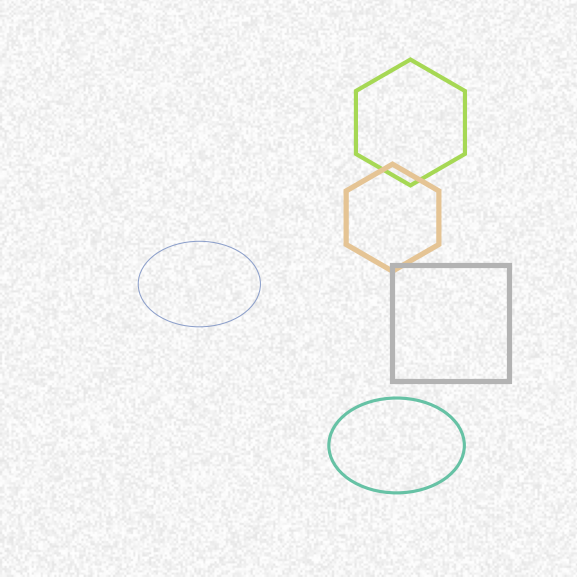[{"shape": "oval", "thickness": 1.5, "radius": 0.59, "center": [0.687, 0.228]}, {"shape": "oval", "thickness": 0.5, "radius": 0.53, "center": [0.345, 0.507]}, {"shape": "hexagon", "thickness": 2, "radius": 0.54, "center": [0.711, 0.787]}, {"shape": "hexagon", "thickness": 2.5, "radius": 0.46, "center": [0.68, 0.622]}, {"shape": "square", "thickness": 2.5, "radius": 0.5, "center": [0.78, 0.44]}]